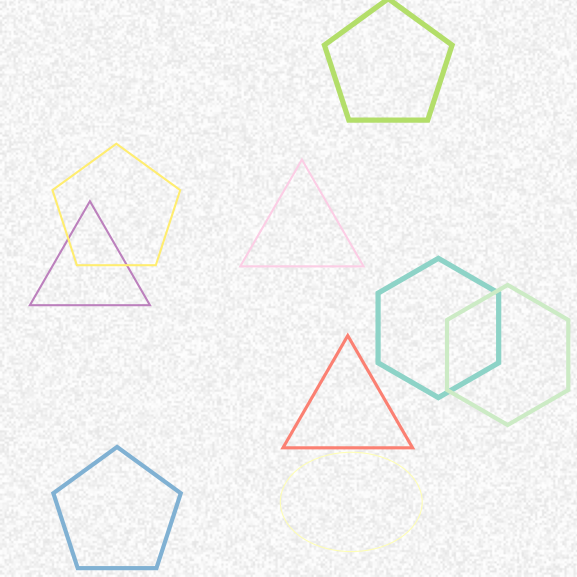[{"shape": "hexagon", "thickness": 2.5, "radius": 0.6, "center": [0.759, 0.431]}, {"shape": "oval", "thickness": 0.5, "radius": 0.61, "center": [0.608, 0.13]}, {"shape": "triangle", "thickness": 1.5, "radius": 0.65, "center": [0.602, 0.288]}, {"shape": "pentagon", "thickness": 2, "radius": 0.58, "center": [0.203, 0.109]}, {"shape": "pentagon", "thickness": 2.5, "radius": 0.58, "center": [0.672, 0.885]}, {"shape": "triangle", "thickness": 1, "radius": 0.62, "center": [0.523, 0.6]}, {"shape": "triangle", "thickness": 1, "radius": 0.6, "center": [0.156, 0.531]}, {"shape": "hexagon", "thickness": 2, "radius": 0.61, "center": [0.879, 0.384]}, {"shape": "pentagon", "thickness": 1, "radius": 0.58, "center": [0.201, 0.634]}]